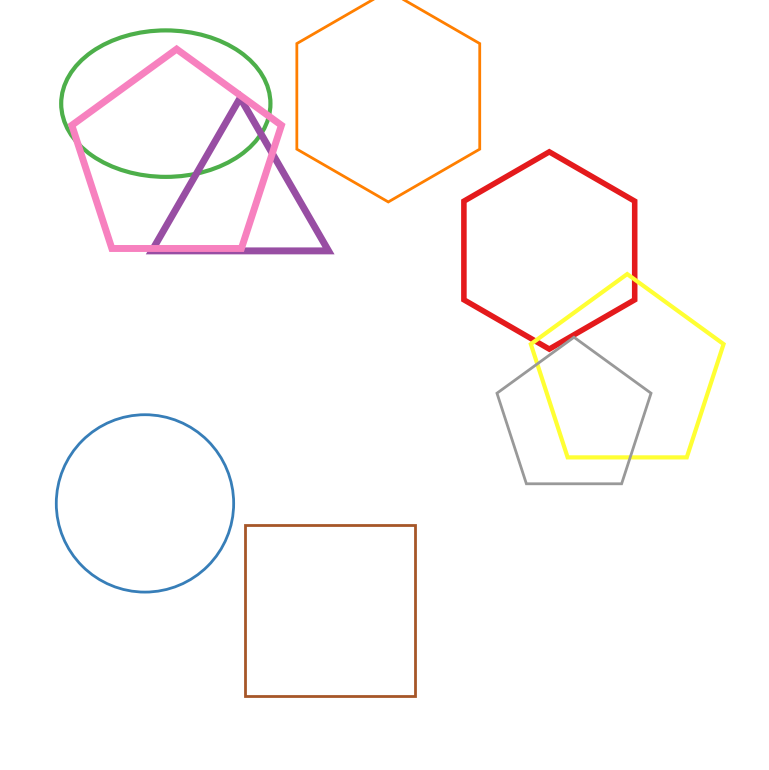[{"shape": "hexagon", "thickness": 2, "radius": 0.64, "center": [0.713, 0.675]}, {"shape": "circle", "thickness": 1, "radius": 0.58, "center": [0.188, 0.346]}, {"shape": "oval", "thickness": 1.5, "radius": 0.68, "center": [0.215, 0.865]}, {"shape": "triangle", "thickness": 2.5, "radius": 0.66, "center": [0.312, 0.74]}, {"shape": "hexagon", "thickness": 1, "radius": 0.69, "center": [0.504, 0.875]}, {"shape": "pentagon", "thickness": 1.5, "radius": 0.66, "center": [0.815, 0.512]}, {"shape": "square", "thickness": 1, "radius": 0.55, "center": [0.428, 0.207]}, {"shape": "pentagon", "thickness": 2.5, "radius": 0.72, "center": [0.229, 0.793]}, {"shape": "pentagon", "thickness": 1, "radius": 0.53, "center": [0.745, 0.457]}]